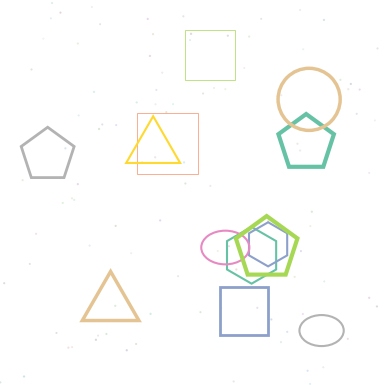[{"shape": "pentagon", "thickness": 3, "radius": 0.38, "center": [0.795, 0.628]}, {"shape": "hexagon", "thickness": 1.5, "radius": 0.37, "center": [0.653, 0.337]}, {"shape": "square", "thickness": 0.5, "radius": 0.39, "center": [0.435, 0.628]}, {"shape": "square", "thickness": 2, "radius": 0.31, "center": [0.635, 0.192]}, {"shape": "hexagon", "thickness": 1.5, "radius": 0.29, "center": [0.696, 0.365]}, {"shape": "oval", "thickness": 1.5, "radius": 0.31, "center": [0.585, 0.357]}, {"shape": "square", "thickness": 0.5, "radius": 0.33, "center": [0.545, 0.857]}, {"shape": "pentagon", "thickness": 3, "radius": 0.42, "center": [0.693, 0.355]}, {"shape": "triangle", "thickness": 1.5, "radius": 0.4, "center": [0.398, 0.617]}, {"shape": "circle", "thickness": 2.5, "radius": 0.4, "center": [0.803, 0.742]}, {"shape": "triangle", "thickness": 2.5, "radius": 0.42, "center": [0.287, 0.21]}, {"shape": "pentagon", "thickness": 2, "radius": 0.36, "center": [0.124, 0.597]}, {"shape": "oval", "thickness": 1.5, "radius": 0.29, "center": [0.835, 0.141]}]